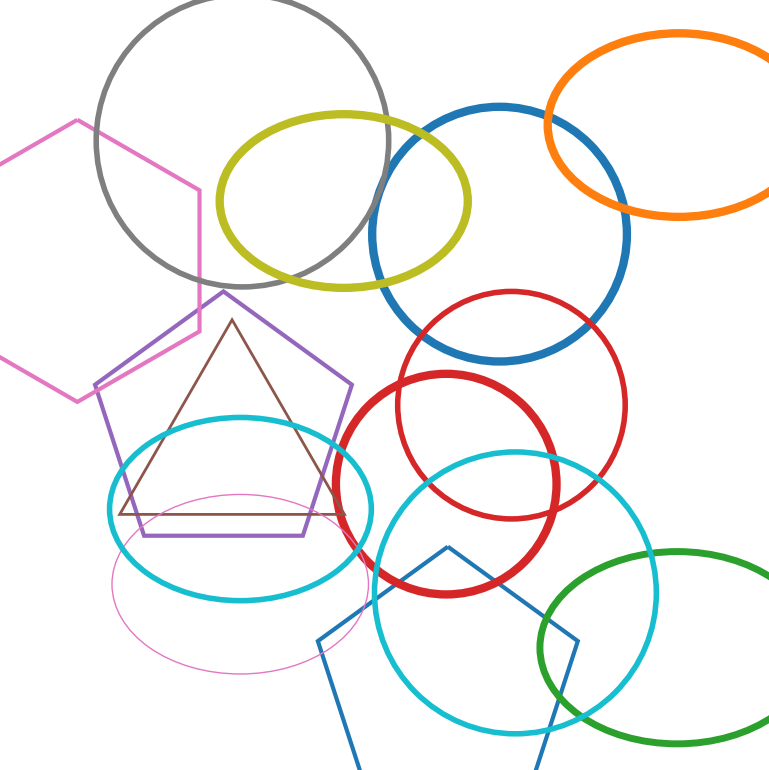[{"shape": "circle", "thickness": 3, "radius": 0.83, "center": [0.649, 0.696]}, {"shape": "pentagon", "thickness": 1.5, "radius": 0.89, "center": [0.582, 0.113]}, {"shape": "oval", "thickness": 3, "radius": 0.85, "center": [0.882, 0.838]}, {"shape": "oval", "thickness": 2.5, "radius": 0.89, "center": [0.88, 0.159]}, {"shape": "circle", "thickness": 3, "radius": 0.72, "center": [0.58, 0.371]}, {"shape": "circle", "thickness": 2, "radius": 0.74, "center": [0.664, 0.474]}, {"shape": "pentagon", "thickness": 1.5, "radius": 0.88, "center": [0.29, 0.446]}, {"shape": "triangle", "thickness": 1, "radius": 0.84, "center": [0.301, 0.416]}, {"shape": "oval", "thickness": 0.5, "radius": 0.83, "center": [0.312, 0.241]}, {"shape": "hexagon", "thickness": 1.5, "radius": 0.92, "center": [0.1, 0.661]}, {"shape": "circle", "thickness": 2, "radius": 0.95, "center": [0.315, 0.817]}, {"shape": "oval", "thickness": 3, "radius": 0.81, "center": [0.446, 0.739]}, {"shape": "circle", "thickness": 2, "radius": 0.92, "center": [0.669, 0.23]}, {"shape": "oval", "thickness": 2, "radius": 0.85, "center": [0.312, 0.339]}]